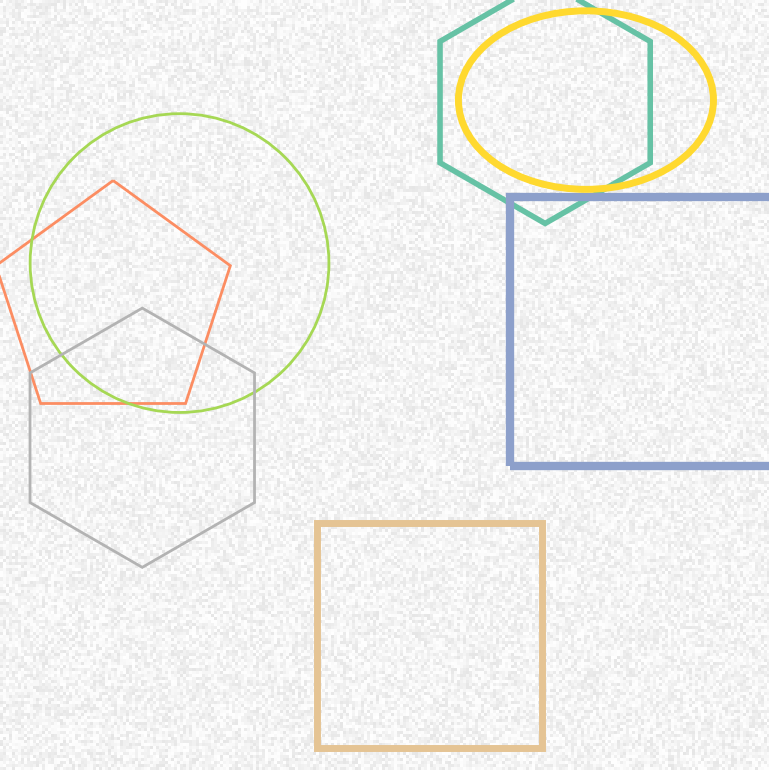[{"shape": "hexagon", "thickness": 2, "radius": 0.79, "center": [0.708, 0.867]}, {"shape": "pentagon", "thickness": 1, "radius": 0.8, "center": [0.147, 0.605]}, {"shape": "square", "thickness": 3, "radius": 0.87, "center": [0.836, 0.57]}, {"shape": "circle", "thickness": 1, "radius": 0.97, "center": [0.233, 0.658]}, {"shape": "oval", "thickness": 2.5, "radius": 0.83, "center": [0.761, 0.87]}, {"shape": "square", "thickness": 2.5, "radius": 0.73, "center": [0.557, 0.175]}, {"shape": "hexagon", "thickness": 1, "radius": 0.84, "center": [0.185, 0.432]}]